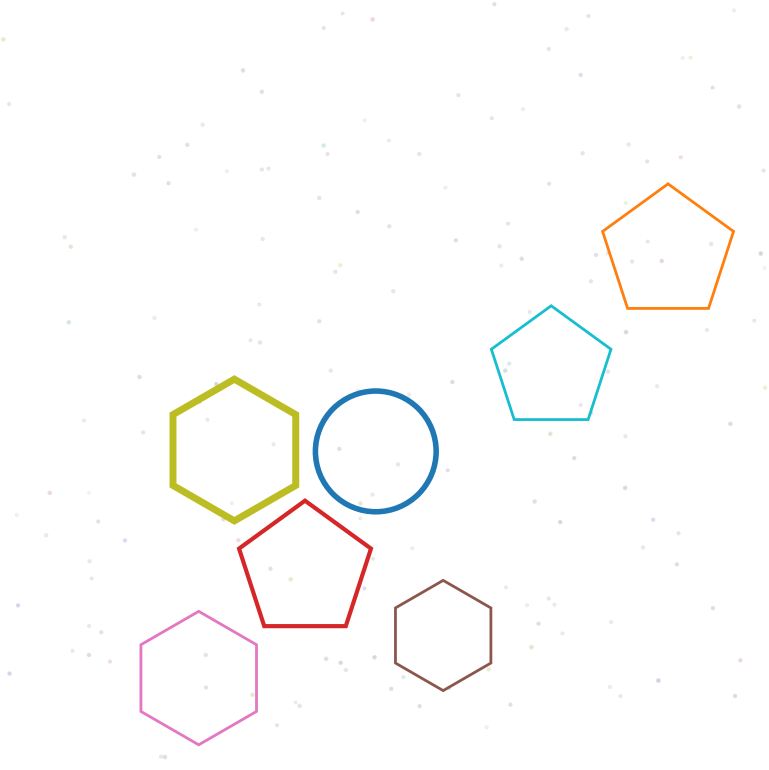[{"shape": "circle", "thickness": 2, "radius": 0.39, "center": [0.488, 0.414]}, {"shape": "pentagon", "thickness": 1, "radius": 0.45, "center": [0.868, 0.672]}, {"shape": "pentagon", "thickness": 1.5, "radius": 0.45, "center": [0.396, 0.26]}, {"shape": "hexagon", "thickness": 1, "radius": 0.36, "center": [0.576, 0.175]}, {"shape": "hexagon", "thickness": 1, "radius": 0.43, "center": [0.258, 0.119]}, {"shape": "hexagon", "thickness": 2.5, "radius": 0.46, "center": [0.304, 0.416]}, {"shape": "pentagon", "thickness": 1, "radius": 0.41, "center": [0.716, 0.521]}]